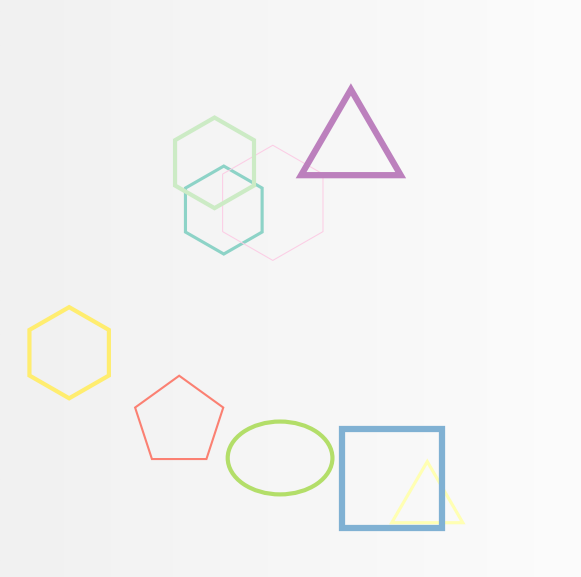[{"shape": "hexagon", "thickness": 1.5, "radius": 0.38, "center": [0.385, 0.635]}, {"shape": "triangle", "thickness": 1.5, "radius": 0.35, "center": [0.735, 0.129]}, {"shape": "pentagon", "thickness": 1, "radius": 0.4, "center": [0.308, 0.269]}, {"shape": "square", "thickness": 3, "radius": 0.43, "center": [0.675, 0.171]}, {"shape": "oval", "thickness": 2, "radius": 0.45, "center": [0.482, 0.206]}, {"shape": "hexagon", "thickness": 0.5, "radius": 0.5, "center": [0.469, 0.648]}, {"shape": "triangle", "thickness": 3, "radius": 0.49, "center": [0.604, 0.745]}, {"shape": "hexagon", "thickness": 2, "radius": 0.39, "center": [0.369, 0.717]}, {"shape": "hexagon", "thickness": 2, "radius": 0.39, "center": [0.119, 0.388]}]